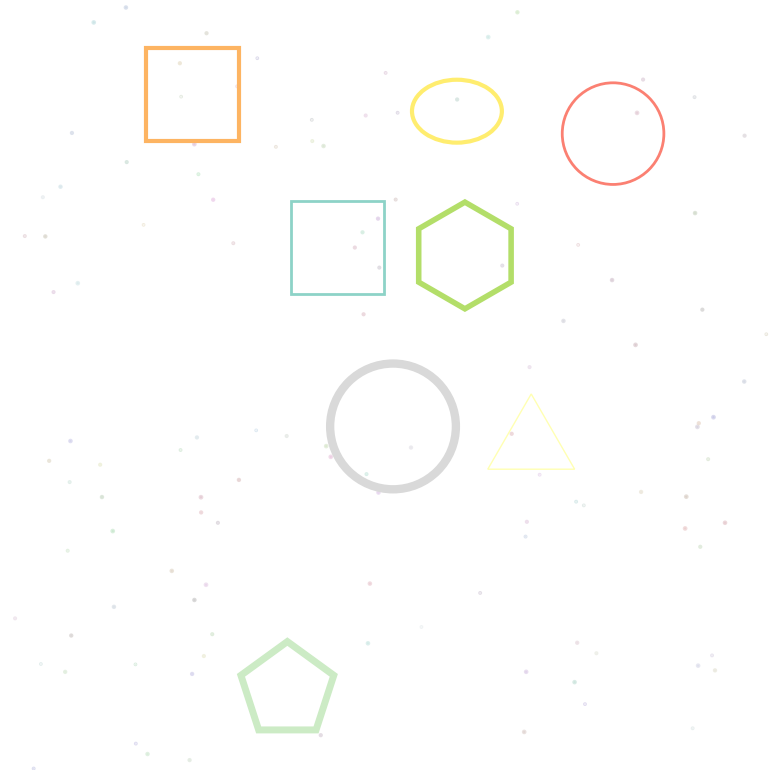[{"shape": "square", "thickness": 1, "radius": 0.3, "center": [0.438, 0.678]}, {"shape": "triangle", "thickness": 0.5, "radius": 0.33, "center": [0.69, 0.423]}, {"shape": "circle", "thickness": 1, "radius": 0.33, "center": [0.796, 0.826]}, {"shape": "square", "thickness": 1.5, "radius": 0.3, "center": [0.25, 0.877]}, {"shape": "hexagon", "thickness": 2, "radius": 0.35, "center": [0.604, 0.668]}, {"shape": "circle", "thickness": 3, "radius": 0.41, "center": [0.51, 0.446]}, {"shape": "pentagon", "thickness": 2.5, "radius": 0.32, "center": [0.373, 0.103]}, {"shape": "oval", "thickness": 1.5, "radius": 0.29, "center": [0.593, 0.856]}]